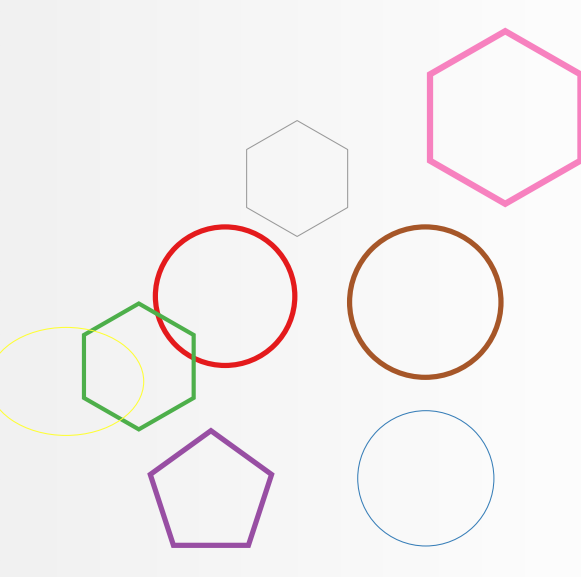[{"shape": "circle", "thickness": 2.5, "radius": 0.6, "center": [0.387, 0.486]}, {"shape": "circle", "thickness": 0.5, "radius": 0.59, "center": [0.733, 0.171]}, {"shape": "hexagon", "thickness": 2, "radius": 0.54, "center": [0.239, 0.365]}, {"shape": "pentagon", "thickness": 2.5, "radius": 0.55, "center": [0.363, 0.144]}, {"shape": "oval", "thickness": 0.5, "radius": 0.67, "center": [0.114, 0.339]}, {"shape": "circle", "thickness": 2.5, "radius": 0.65, "center": [0.732, 0.476]}, {"shape": "hexagon", "thickness": 3, "radius": 0.75, "center": [0.869, 0.796]}, {"shape": "hexagon", "thickness": 0.5, "radius": 0.5, "center": [0.511, 0.69]}]